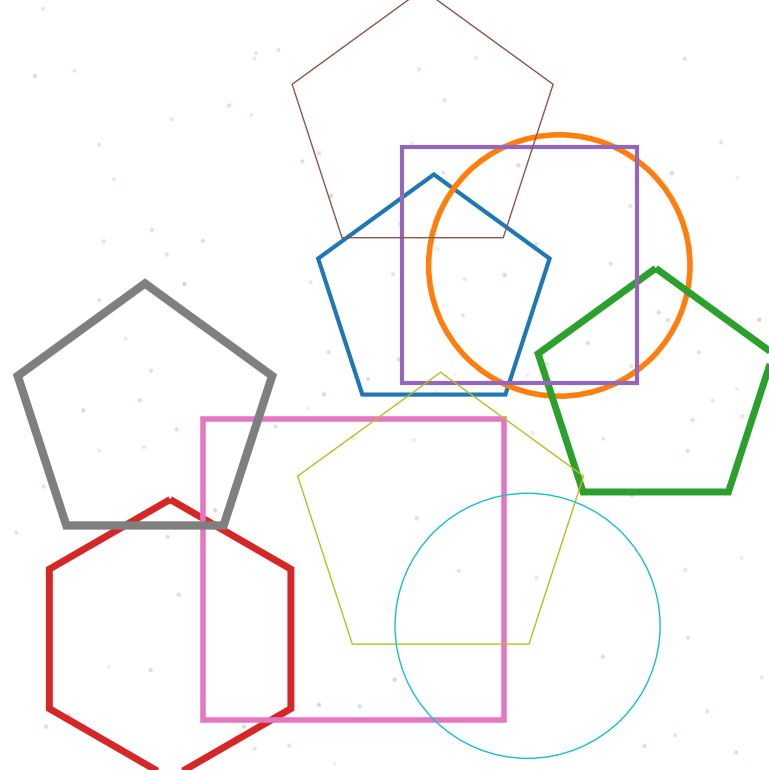[{"shape": "pentagon", "thickness": 1.5, "radius": 0.79, "center": [0.563, 0.615]}, {"shape": "circle", "thickness": 2, "radius": 0.85, "center": [0.726, 0.655]}, {"shape": "pentagon", "thickness": 2.5, "radius": 0.8, "center": [0.852, 0.491]}, {"shape": "hexagon", "thickness": 2.5, "radius": 0.91, "center": [0.221, 0.17]}, {"shape": "square", "thickness": 1.5, "radius": 0.76, "center": [0.675, 0.656]}, {"shape": "pentagon", "thickness": 0.5, "radius": 0.89, "center": [0.549, 0.835]}, {"shape": "square", "thickness": 2, "radius": 0.98, "center": [0.459, 0.261]}, {"shape": "pentagon", "thickness": 3, "radius": 0.87, "center": [0.188, 0.458]}, {"shape": "pentagon", "thickness": 0.5, "radius": 0.98, "center": [0.572, 0.321]}, {"shape": "circle", "thickness": 0.5, "radius": 0.86, "center": [0.685, 0.187]}]